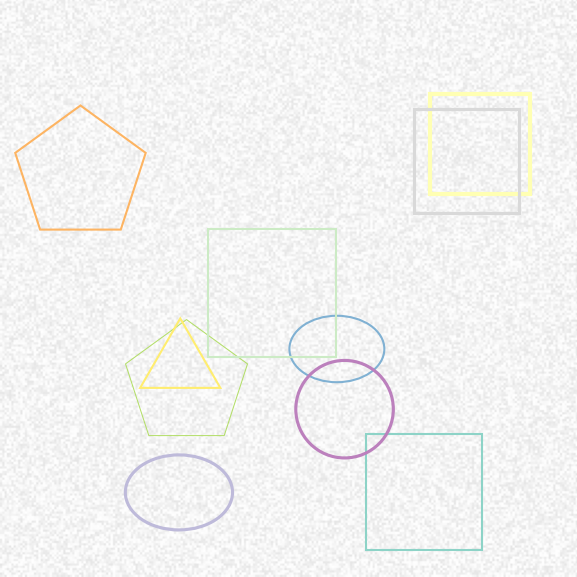[{"shape": "square", "thickness": 1, "radius": 0.5, "center": [0.734, 0.147]}, {"shape": "square", "thickness": 2, "radius": 0.43, "center": [0.831, 0.749]}, {"shape": "oval", "thickness": 1.5, "radius": 0.46, "center": [0.31, 0.146]}, {"shape": "oval", "thickness": 1, "radius": 0.41, "center": [0.583, 0.395]}, {"shape": "pentagon", "thickness": 1, "radius": 0.59, "center": [0.139, 0.698]}, {"shape": "pentagon", "thickness": 0.5, "radius": 0.56, "center": [0.323, 0.335]}, {"shape": "square", "thickness": 1.5, "radius": 0.45, "center": [0.807, 0.72]}, {"shape": "circle", "thickness": 1.5, "radius": 0.42, "center": [0.597, 0.291]}, {"shape": "square", "thickness": 1, "radius": 0.56, "center": [0.471, 0.492]}, {"shape": "triangle", "thickness": 1, "radius": 0.4, "center": [0.312, 0.368]}]